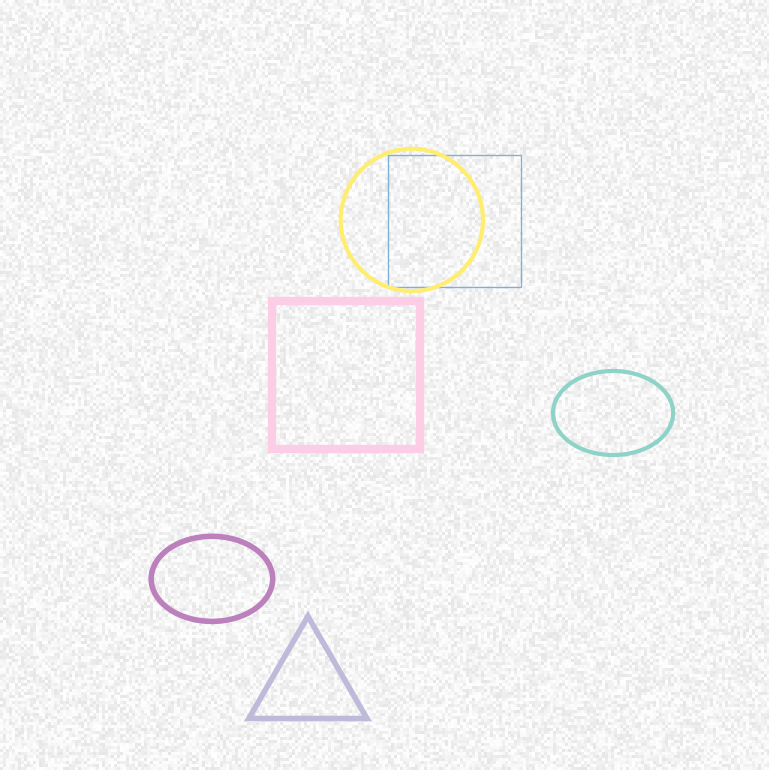[{"shape": "oval", "thickness": 1.5, "radius": 0.39, "center": [0.796, 0.464]}, {"shape": "triangle", "thickness": 2, "radius": 0.44, "center": [0.4, 0.111]}, {"shape": "square", "thickness": 0.5, "radius": 0.43, "center": [0.59, 0.713]}, {"shape": "square", "thickness": 3, "radius": 0.48, "center": [0.449, 0.513]}, {"shape": "oval", "thickness": 2, "radius": 0.39, "center": [0.275, 0.248]}, {"shape": "circle", "thickness": 1.5, "radius": 0.46, "center": [0.535, 0.714]}]